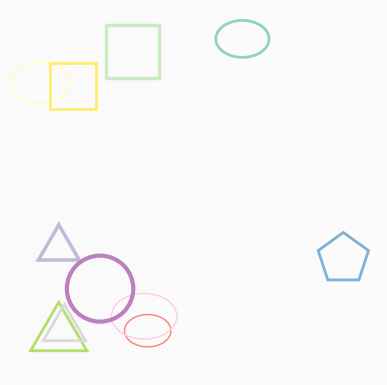[{"shape": "oval", "thickness": 2, "radius": 0.34, "center": [0.626, 0.899]}, {"shape": "oval", "thickness": 1, "radius": 0.38, "center": [0.104, 0.785]}, {"shape": "triangle", "thickness": 2.5, "radius": 0.3, "center": [0.152, 0.355]}, {"shape": "oval", "thickness": 1, "radius": 0.3, "center": [0.381, 0.141]}, {"shape": "pentagon", "thickness": 2, "radius": 0.34, "center": [0.886, 0.328]}, {"shape": "triangle", "thickness": 2, "radius": 0.42, "center": [0.152, 0.131]}, {"shape": "oval", "thickness": 1, "radius": 0.42, "center": [0.372, 0.179]}, {"shape": "triangle", "thickness": 2, "radius": 0.32, "center": [0.166, 0.146]}, {"shape": "circle", "thickness": 3, "radius": 0.43, "center": [0.258, 0.25]}, {"shape": "square", "thickness": 2.5, "radius": 0.34, "center": [0.342, 0.867]}, {"shape": "square", "thickness": 2, "radius": 0.3, "center": [0.19, 0.776]}]